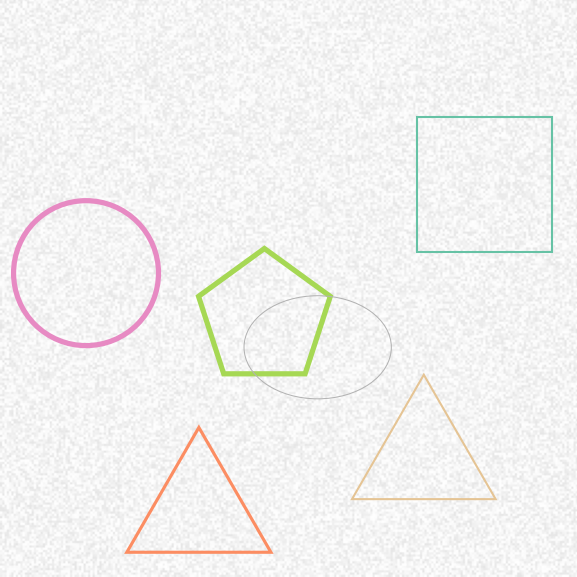[{"shape": "square", "thickness": 1, "radius": 0.59, "center": [0.839, 0.68]}, {"shape": "triangle", "thickness": 1.5, "radius": 0.72, "center": [0.344, 0.115]}, {"shape": "circle", "thickness": 2.5, "radius": 0.63, "center": [0.149, 0.526]}, {"shape": "pentagon", "thickness": 2.5, "radius": 0.6, "center": [0.458, 0.449]}, {"shape": "triangle", "thickness": 1, "radius": 0.72, "center": [0.734, 0.207]}, {"shape": "oval", "thickness": 0.5, "radius": 0.64, "center": [0.55, 0.398]}]